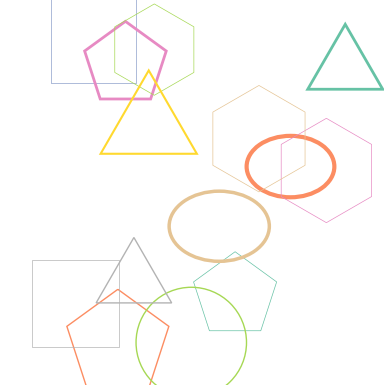[{"shape": "pentagon", "thickness": 0.5, "radius": 0.57, "center": [0.611, 0.233]}, {"shape": "triangle", "thickness": 2, "radius": 0.56, "center": [0.897, 0.824]}, {"shape": "oval", "thickness": 3, "radius": 0.57, "center": [0.755, 0.567]}, {"shape": "pentagon", "thickness": 1, "radius": 0.7, "center": [0.306, 0.109]}, {"shape": "square", "thickness": 0.5, "radius": 0.56, "center": [0.243, 0.894]}, {"shape": "pentagon", "thickness": 2, "radius": 0.56, "center": [0.326, 0.833]}, {"shape": "hexagon", "thickness": 0.5, "radius": 0.68, "center": [0.848, 0.557]}, {"shape": "circle", "thickness": 1, "radius": 0.72, "center": [0.497, 0.11]}, {"shape": "hexagon", "thickness": 0.5, "radius": 0.59, "center": [0.401, 0.871]}, {"shape": "triangle", "thickness": 1.5, "radius": 0.72, "center": [0.386, 0.673]}, {"shape": "hexagon", "thickness": 0.5, "radius": 0.69, "center": [0.673, 0.64]}, {"shape": "oval", "thickness": 2.5, "radius": 0.65, "center": [0.569, 0.412]}, {"shape": "square", "thickness": 0.5, "radius": 0.56, "center": [0.197, 0.211]}, {"shape": "triangle", "thickness": 1, "radius": 0.57, "center": [0.348, 0.27]}]